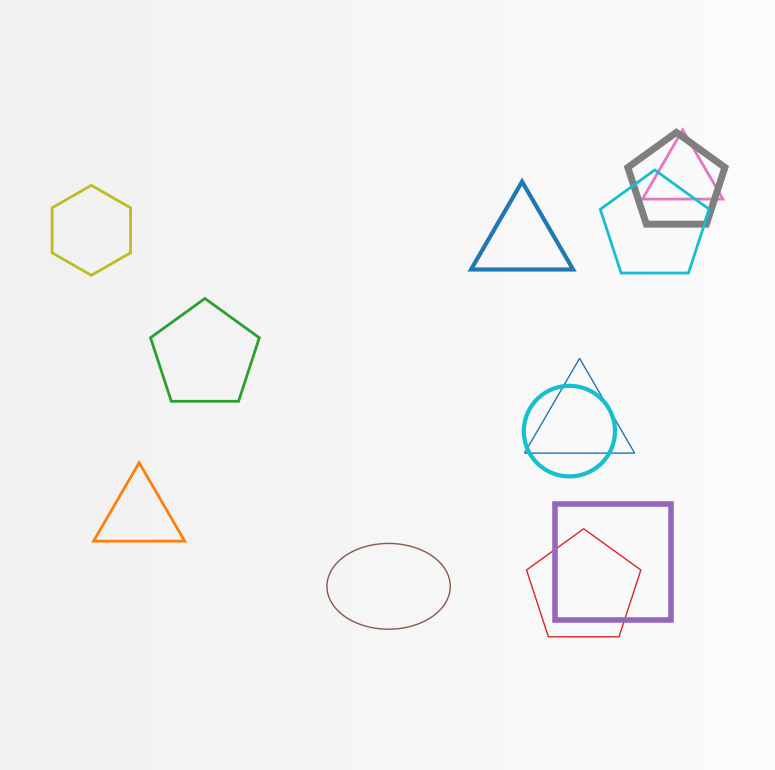[{"shape": "triangle", "thickness": 1.5, "radius": 0.38, "center": [0.674, 0.688]}, {"shape": "triangle", "thickness": 0.5, "radius": 0.41, "center": [0.748, 0.453]}, {"shape": "triangle", "thickness": 1, "radius": 0.34, "center": [0.18, 0.331]}, {"shape": "pentagon", "thickness": 1, "radius": 0.37, "center": [0.264, 0.539]}, {"shape": "pentagon", "thickness": 0.5, "radius": 0.39, "center": [0.753, 0.236]}, {"shape": "square", "thickness": 2, "radius": 0.38, "center": [0.791, 0.27]}, {"shape": "oval", "thickness": 0.5, "radius": 0.4, "center": [0.501, 0.239]}, {"shape": "triangle", "thickness": 1, "radius": 0.3, "center": [0.881, 0.771]}, {"shape": "pentagon", "thickness": 2.5, "radius": 0.33, "center": [0.873, 0.762]}, {"shape": "hexagon", "thickness": 1, "radius": 0.29, "center": [0.118, 0.701]}, {"shape": "circle", "thickness": 1.5, "radius": 0.29, "center": [0.735, 0.44]}, {"shape": "pentagon", "thickness": 1, "radius": 0.37, "center": [0.845, 0.705]}]